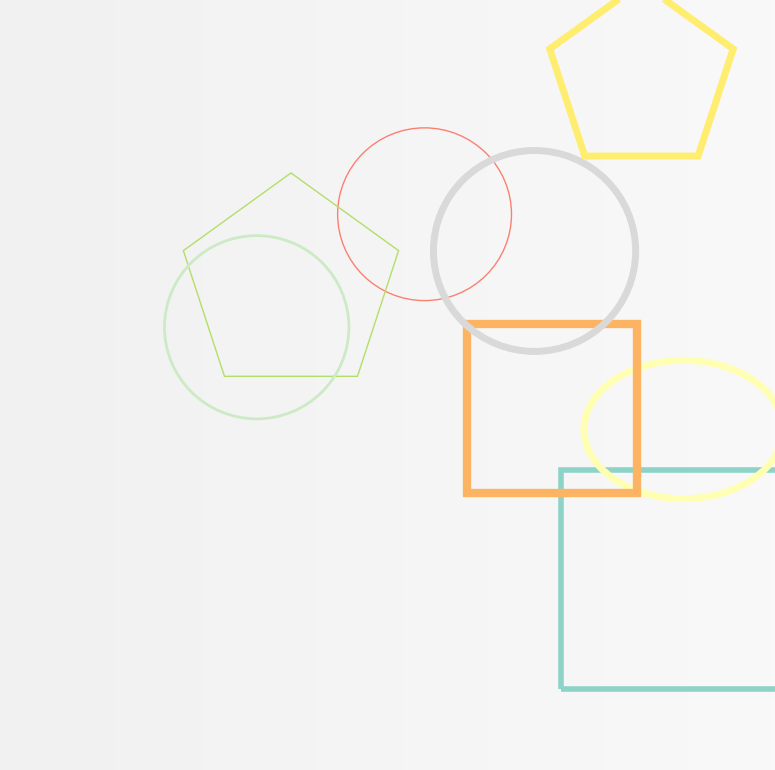[{"shape": "square", "thickness": 2, "radius": 0.71, "center": [0.866, 0.247]}, {"shape": "oval", "thickness": 2.5, "radius": 0.64, "center": [0.882, 0.442]}, {"shape": "circle", "thickness": 0.5, "radius": 0.56, "center": [0.548, 0.722]}, {"shape": "square", "thickness": 3, "radius": 0.55, "center": [0.713, 0.47]}, {"shape": "pentagon", "thickness": 0.5, "radius": 0.73, "center": [0.375, 0.629]}, {"shape": "circle", "thickness": 2.5, "radius": 0.65, "center": [0.69, 0.674]}, {"shape": "circle", "thickness": 1, "radius": 0.59, "center": [0.331, 0.575]}, {"shape": "pentagon", "thickness": 2.5, "radius": 0.62, "center": [0.828, 0.898]}]